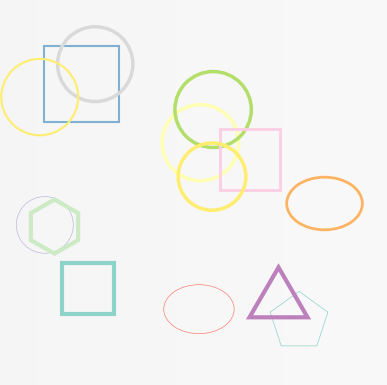[{"shape": "pentagon", "thickness": 0.5, "radius": 0.39, "center": [0.772, 0.165]}, {"shape": "square", "thickness": 3, "radius": 0.34, "center": [0.228, 0.251]}, {"shape": "circle", "thickness": 2.5, "radius": 0.49, "center": [0.517, 0.629]}, {"shape": "circle", "thickness": 0.5, "radius": 0.37, "center": [0.116, 0.416]}, {"shape": "oval", "thickness": 0.5, "radius": 0.45, "center": [0.513, 0.197]}, {"shape": "square", "thickness": 1.5, "radius": 0.49, "center": [0.21, 0.782]}, {"shape": "oval", "thickness": 2, "radius": 0.49, "center": [0.837, 0.471]}, {"shape": "circle", "thickness": 2.5, "radius": 0.49, "center": [0.55, 0.716]}, {"shape": "square", "thickness": 2, "radius": 0.39, "center": [0.645, 0.586]}, {"shape": "circle", "thickness": 2.5, "radius": 0.49, "center": [0.246, 0.833]}, {"shape": "triangle", "thickness": 3, "radius": 0.43, "center": [0.719, 0.219]}, {"shape": "hexagon", "thickness": 3, "radius": 0.35, "center": [0.141, 0.411]}, {"shape": "circle", "thickness": 1.5, "radius": 0.5, "center": [0.103, 0.748]}, {"shape": "circle", "thickness": 2.5, "radius": 0.44, "center": [0.547, 0.541]}]